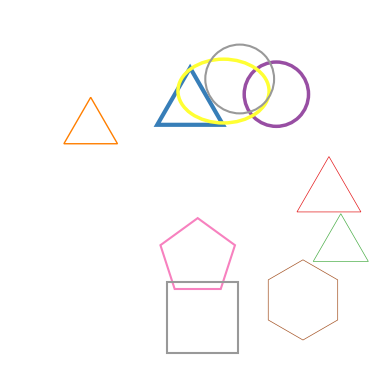[{"shape": "triangle", "thickness": 0.5, "radius": 0.48, "center": [0.854, 0.497]}, {"shape": "triangle", "thickness": 3, "radius": 0.49, "center": [0.494, 0.725]}, {"shape": "triangle", "thickness": 0.5, "radius": 0.41, "center": [0.885, 0.362]}, {"shape": "circle", "thickness": 2.5, "radius": 0.42, "center": [0.718, 0.755]}, {"shape": "triangle", "thickness": 1, "radius": 0.4, "center": [0.236, 0.667]}, {"shape": "oval", "thickness": 2.5, "radius": 0.59, "center": [0.581, 0.763]}, {"shape": "hexagon", "thickness": 0.5, "radius": 0.52, "center": [0.787, 0.221]}, {"shape": "pentagon", "thickness": 1.5, "radius": 0.51, "center": [0.514, 0.332]}, {"shape": "circle", "thickness": 1.5, "radius": 0.45, "center": [0.623, 0.795]}, {"shape": "square", "thickness": 1.5, "radius": 0.46, "center": [0.525, 0.175]}]